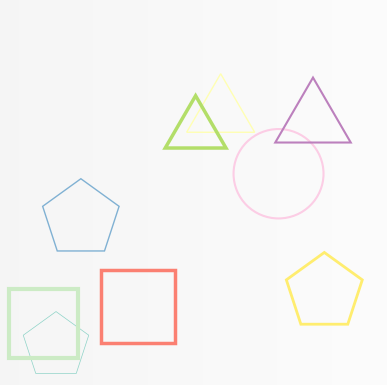[{"shape": "pentagon", "thickness": 0.5, "radius": 0.44, "center": [0.145, 0.102]}, {"shape": "triangle", "thickness": 1, "radius": 0.51, "center": [0.569, 0.707]}, {"shape": "square", "thickness": 2.5, "radius": 0.48, "center": [0.356, 0.205]}, {"shape": "pentagon", "thickness": 1, "radius": 0.52, "center": [0.209, 0.432]}, {"shape": "triangle", "thickness": 2.5, "radius": 0.45, "center": [0.505, 0.661]}, {"shape": "circle", "thickness": 1.5, "radius": 0.58, "center": [0.719, 0.549]}, {"shape": "triangle", "thickness": 1.5, "radius": 0.56, "center": [0.808, 0.686]}, {"shape": "square", "thickness": 3, "radius": 0.45, "center": [0.112, 0.16]}, {"shape": "pentagon", "thickness": 2, "radius": 0.52, "center": [0.837, 0.241]}]